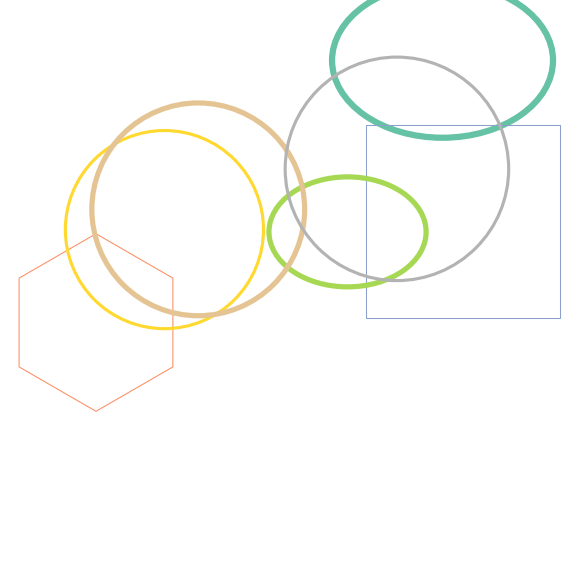[{"shape": "oval", "thickness": 3, "radius": 0.96, "center": [0.766, 0.895]}, {"shape": "hexagon", "thickness": 0.5, "radius": 0.77, "center": [0.166, 0.441]}, {"shape": "square", "thickness": 0.5, "radius": 0.84, "center": [0.802, 0.616]}, {"shape": "oval", "thickness": 2.5, "radius": 0.68, "center": [0.602, 0.598]}, {"shape": "circle", "thickness": 1.5, "radius": 0.86, "center": [0.285, 0.602]}, {"shape": "circle", "thickness": 2.5, "radius": 0.92, "center": [0.343, 0.637]}, {"shape": "circle", "thickness": 1.5, "radius": 0.97, "center": [0.687, 0.707]}]